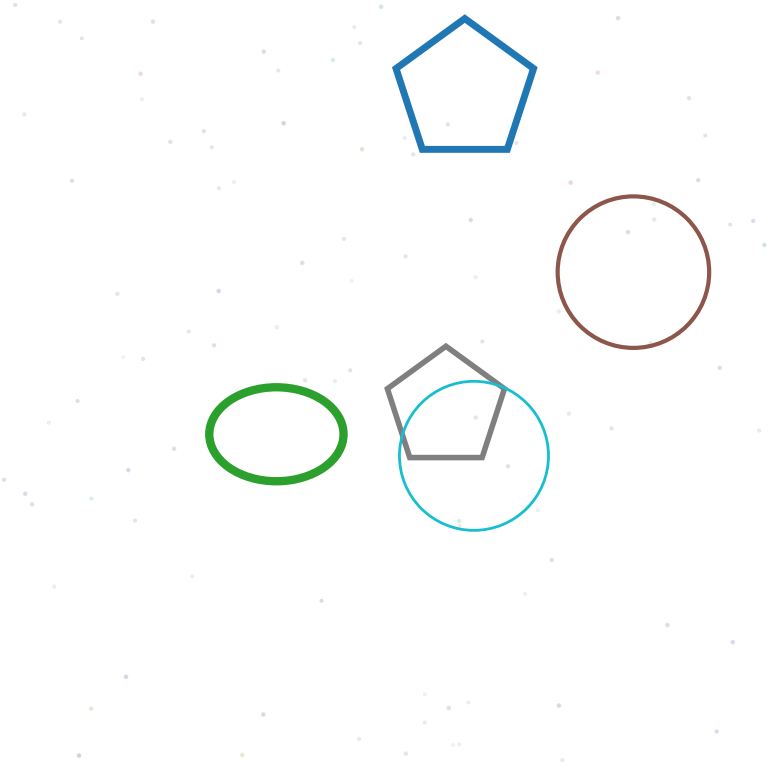[{"shape": "pentagon", "thickness": 2.5, "radius": 0.47, "center": [0.604, 0.882]}, {"shape": "oval", "thickness": 3, "radius": 0.44, "center": [0.359, 0.436]}, {"shape": "circle", "thickness": 1.5, "radius": 0.49, "center": [0.823, 0.647]}, {"shape": "pentagon", "thickness": 2, "radius": 0.4, "center": [0.579, 0.47]}, {"shape": "circle", "thickness": 1, "radius": 0.48, "center": [0.616, 0.408]}]